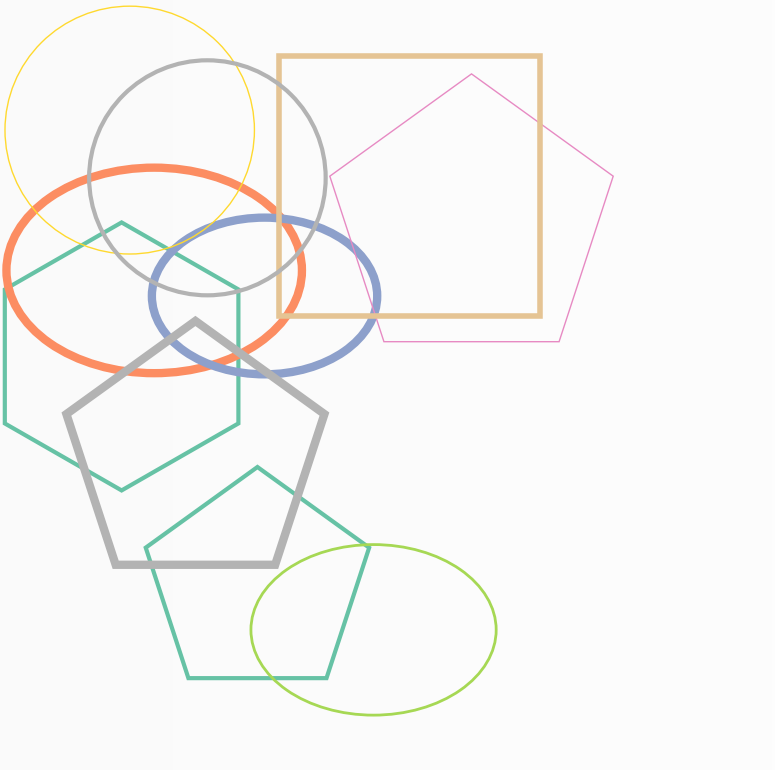[{"shape": "hexagon", "thickness": 1.5, "radius": 0.87, "center": [0.157, 0.537]}, {"shape": "pentagon", "thickness": 1.5, "radius": 0.76, "center": [0.332, 0.242]}, {"shape": "oval", "thickness": 3, "radius": 0.95, "center": [0.199, 0.649]}, {"shape": "oval", "thickness": 3, "radius": 0.73, "center": [0.341, 0.616]}, {"shape": "pentagon", "thickness": 0.5, "radius": 0.96, "center": [0.608, 0.712]}, {"shape": "oval", "thickness": 1, "radius": 0.79, "center": [0.482, 0.182]}, {"shape": "circle", "thickness": 0.5, "radius": 0.8, "center": [0.167, 0.831]}, {"shape": "square", "thickness": 2, "radius": 0.84, "center": [0.528, 0.759]}, {"shape": "circle", "thickness": 1.5, "radius": 0.76, "center": [0.268, 0.769]}, {"shape": "pentagon", "thickness": 3, "radius": 0.88, "center": [0.252, 0.408]}]